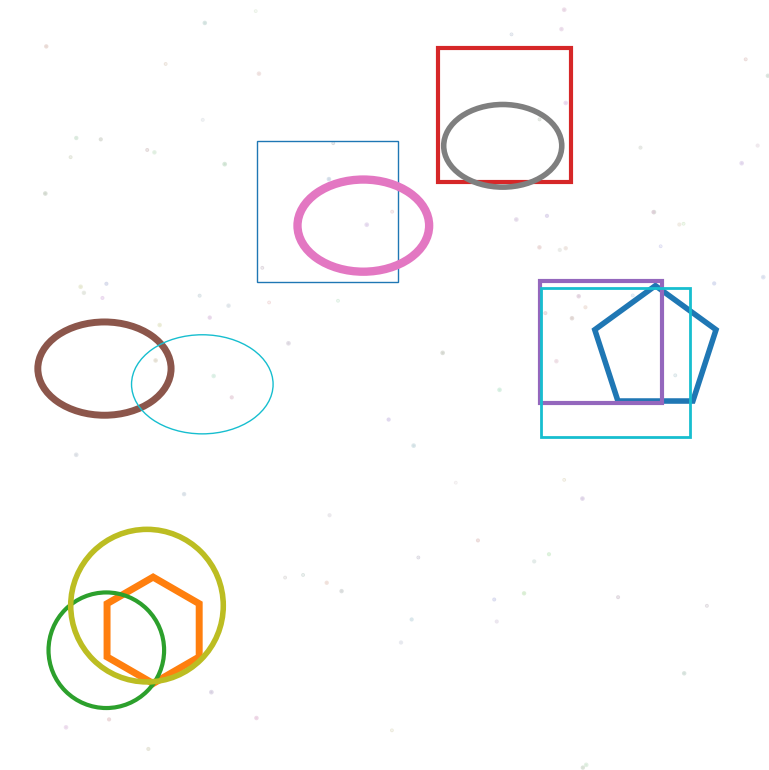[{"shape": "square", "thickness": 0.5, "radius": 0.46, "center": [0.426, 0.725]}, {"shape": "pentagon", "thickness": 2, "radius": 0.41, "center": [0.851, 0.546]}, {"shape": "hexagon", "thickness": 2.5, "radius": 0.35, "center": [0.199, 0.181]}, {"shape": "circle", "thickness": 1.5, "radius": 0.38, "center": [0.138, 0.156]}, {"shape": "square", "thickness": 1.5, "radius": 0.43, "center": [0.655, 0.851]}, {"shape": "square", "thickness": 1.5, "radius": 0.4, "center": [0.781, 0.556]}, {"shape": "oval", "thickness": 2.5, "radius": 0.43, "center": [0.136, 0.521]}, {"shape": "oval", "thickness": 3, "radius": 0.43, "center": [0.472, 0.707]}, {"shape": "oval", "thickness": 2, "radius": 0.38, "center": [0.653, 0.811]}, {"shape": "circle", "thickness": 2, "radius": 0.5, "center": [0.191, 0.213]}, {"shape": "oval", "thickness": 0.5, "radius": 0.46, "center": [0.263, 0.501]}, {"shape": "square", "thickness": 1, "radius": 0.48, "center": [0.799, 0.529]}]